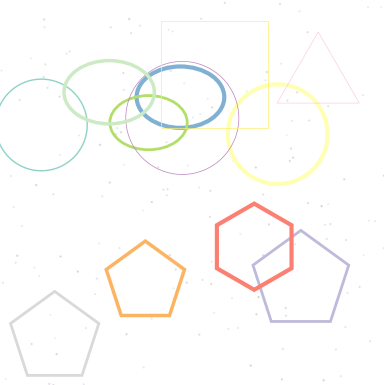[{"shape": "circle", "thickness": 1, "radius": 0.6, "center": [0.108, 0.675]}, {"shape": "circle", "thickness": 3, "radius": 0.65, "center": [0.721, 0.652]}, {"shape": "pentagon", "thickness": 2, "radius": 0.65, "center": [0.781, 0.271]}, {"shape": "hexagon", "thickness": 3, "radius": 0.56, "center": [0.66, 0.359]}, {"shape": "oval", "thickness": 3, "radius": 0.57, "center": [0.469, 0.748]}, {"shape": "pentagon", "thickness": 2.5, "radius": 0.53, "center": [0.378, 0.267]}, {"shape": "oval", "thickness": 2, "radius": 0.5, "center": [0.386, 0.681]}, {"shape": "triangle", "thickness": 0.5, "radius": 0.62, "center": [0.827, 0.794]}, {"shape": "pentagon", "thickness": 2, "radius": 0.6, "center": [0.142, 0.123]}, {"shape": "circle", "thickness": 0.5, "radius": 0.73, "center": [0.474, 0.694]}, {"shape": "oval", "thickness": 2.5, "radius": 0.59, "center": [0.284, 0.76]}, {"shape": "square", "thickness": 0.5, "radius": 0.69, "center": [0.558, 0.807]}]